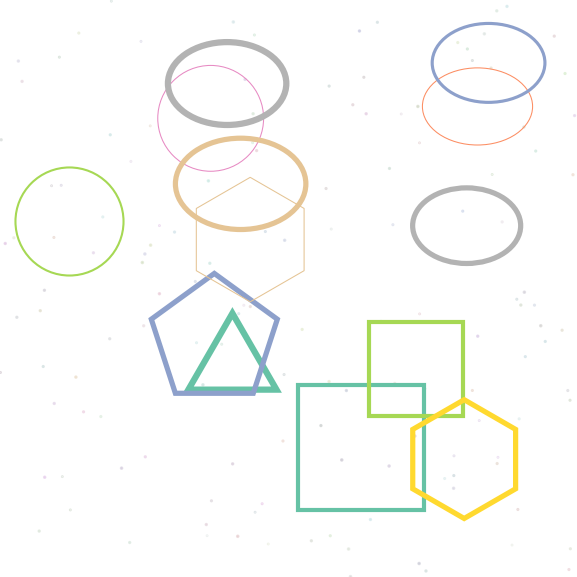[{"shape": "triangle", "thickness": 3, "radius": 0.44, "center": [0.402, 0.368]}, {"shape": "square", "thickness": 2, "radius": 0.54, "center": [0.625, 0.224]}, {"shape": "oval", "thickness": 0.5, "radius": 0.48, "center": [0.827, 0.815]}, {"shape": "oval", "thickness": 1.5, "radius": 0.49, "center": [0.846, 0.89]}, {"shape": "pentagon", "thickness": 2.5, "radius": 0.57, "center": [0.371, 0.411]}, {"shape": "circle", "thickness": 0.5, "radius": 0.46, "center": [0.365, 0.794]}, {"shape": "circle", "thickness": 1, "radius": 0.47, "center": [0.12, 0.616]}, {"shape": "square", "thickness": 2, "radius": 0.41, "center": [0.72, 0.361]}, {"shape": "hexagon", "thickness": 2.5, "radius": 0.51, "center": [0.804, 0.204]}, {"shape": "oval", "thickness": 2.5, "radius": 0.56, "center": [0.417, 0.681]}, {"shape": "hexagon", "thickness": 0.5, "radius": 0.54, "center": [0.433, 0.584]}, {"shape": "oval", "thickness": 2.5, "radius": 0.47, "center": [0.808, 0.608]}, {"shape": "oval", "thickness": 3, "radius": 0.51, "center": [0.393, 0.854]}]